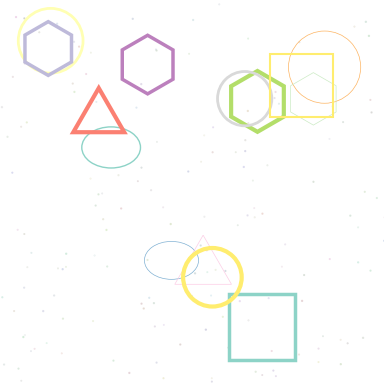[{"shape": "oval", "thickness": 1, "radius": 0.38, "center": [0.289, 0.617]}, {"shape": "square", "thickness": 2.5, "radius": 0.43, "center": [0.68, 0.151]}, {"shape": "circle", "thickness": 2, "radius": 0.42, "center": [0.132, 0.894]}, {"shape": "hexagon", "thickness": 2.5, "radius": 0.35, "center": [0.125, 0.874]}, {"shape": "triangle", "thickness": 3, "radius": 0.38, "center": [0.257, 0.695]}, {"shape": "oval", "thickness": 0.5, "radius": 0.35, "center": [0.445, 0.324]}, {"shape": "circle", "thickness": 0.5, "radius": 0.47, "center": [0.843, 0.826]}, {"shape": "hexagon", "thickness": 3, "radius": 0.4, "center": [0.669, 0.737]}, {"shape": "triangle", "thickness": 0.5, "radius": 0.43, "center": [0.528, 0.304]}, {"shape": "circle", "thickness": 2, "radius": 0.35, "center": [0.636, 0.744]}, {"shape": "hexagon", "thickness": 2.5, "radius": 0.38, "center": [0.383, 0.832]}, {"shape": "hexagon", "thickness": 0.5, "radius": 0.34, "center": [0.814, 0.743]}, {"shape": "circle", "thickness": 3, "radius": 0.38, "center": [0.552, 0.28]}, {"shape": "square", "thickness": 1.5, "radius": 0.41, "center": [0.783, 0.778]}]